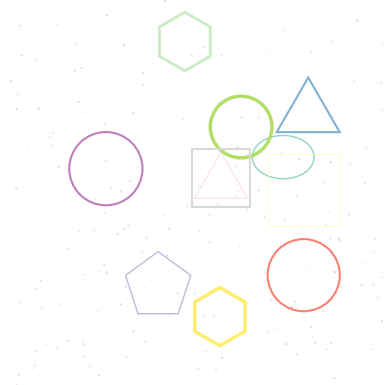[{"shape": "oval", "thickness": 1, "radius": 0.4, "center": [0.736, 0.592]}, {"shape": "square", "thickness": 0.5, "radius": 0.47, "center": [0.79, 0.507]}, {"shape": "pentagon", "thickness": 1, "radius": 0.45, "center": [0.411, 0.257]}, {"shape": "circle", "thickness": 1.5, "radius": 0.47, "center": [0.789, 0.285]}, {"shape": "triangle", "thickness": 1.5, "radius": 0.47, "center": [0.801, 0.704]}, {"shape": "circle", "thickness": 2.5, "radius": 0.4, "center": [0.626, 0.67]}, {"shape": "triangle", "thickness": 0.5, "radius": 0.4, "center": [0.574, 0.525]}, {"shape": "square", "thickness": 1.5, "radius": 0.38, "center": [0.573, 0.537]}, {"shape": "circle", "thickness": 1.5, "radius": 0.48, "center": [0.275, 0.562]}, {"shape": "hexagon", "thickness": 2, "radius": 0.38, "center": [0.48, 0.892]}, {"shape": "hexagon", "thickness": 2.5, "radius": 0.38, "center": [0.571, 0.178]}]